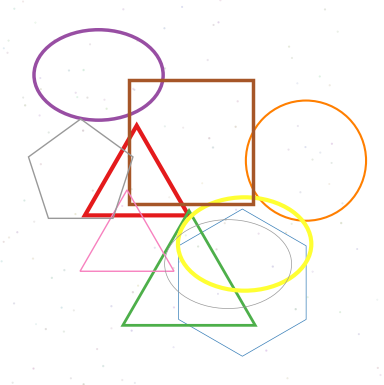[{"shape": "triangle", "thickness": 3, "radius": 0.78, "center": [0.355, 0.518]}, {"shape": "hexagon", "thickness": 0.5, "radius": 0.96, "center": [0.63, 0.266]}, {"shape": "triangle", "thickness": 2, "radius": 0.99, "center": [0.491, 0.254]}, {"shape": "oval", "thickness": 2.5, "radius": 0.84, "center": [0.256, 0.805]}, {"shape": "circle", "thickness": 1.5, "radius": 0.78, "center": [0.795, 0.583]}, {"shape": "oval", "thickness": 3, "radius": 0.87, "center": [0.635, 0.366]}, {"shape": "square", "thickness": 2.5, "radius": 0.81, "center": [0.496, 0.631]}, {"shape": "triangle", "thickness": 1, "radius": 0.7, "center": [0.33, 0.366]}, {"shape": "oval", "thickness": 0.5, "radius": 0.82, "center": [0.593, 0.314]}, {"shape": "pentagon", "thickness": 1, "radius": 0.71, "center": [0.21, 0.548]}]